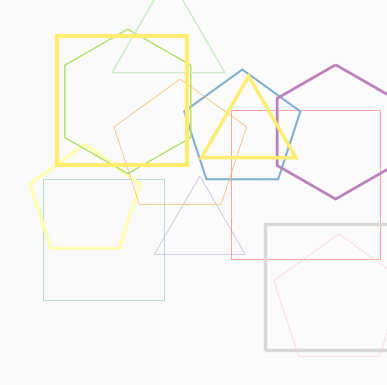[{"shape": "square", "thickness": 0.5, "radius": 0.79, "center": [0.267, 0.378]}, {"shape": "pentagon", "thickness": 2.5, "radius": 0.75, "center": [0.22, 0.476]}, {"shape": "triangle", "thickness": 0.5, "radius": 0.68, "center": [0.516, 0.407]}, {"shape": "square", "thickness": 0.5, "radius": 0.96, "center": [0.788, 0.521]}, {"shape": "pentagon", "thickness": 1.5, "radius": 0.79, "center": [0.625, 0.662]}, {"shape": "pentagon", "thickness": 0.5, "radius": 0.9, "center": [0.465, 0.615]}, {"shape": "hexagon", "thickness": 1, "radius": 0.94, "center": [0.33, 0.737]}, {"shape": "pentagon", "thickness": 0.5, "radius": 0.88, "center": [0.875, 0.216]}, {"shape": "square", "thickness": 2.5, "radius": 0.82, "center": [0.848, 0.254]}, {"shape": "hexagon", "thickness": 2, "radius": 0.87, "center": [0.866, 0.657]}, {"shape": "triangle", "thickness": 1, "radius": 0.84, "center": [0.435, 0.896]}, {"shape": "triangle", "thickness": 2.5, "radius": 0.7, "center": [0.642, 0.661]}, {"shape": "square", "thickness": 3, "radius": 0.84, "center": [0.314, 0.739]}]